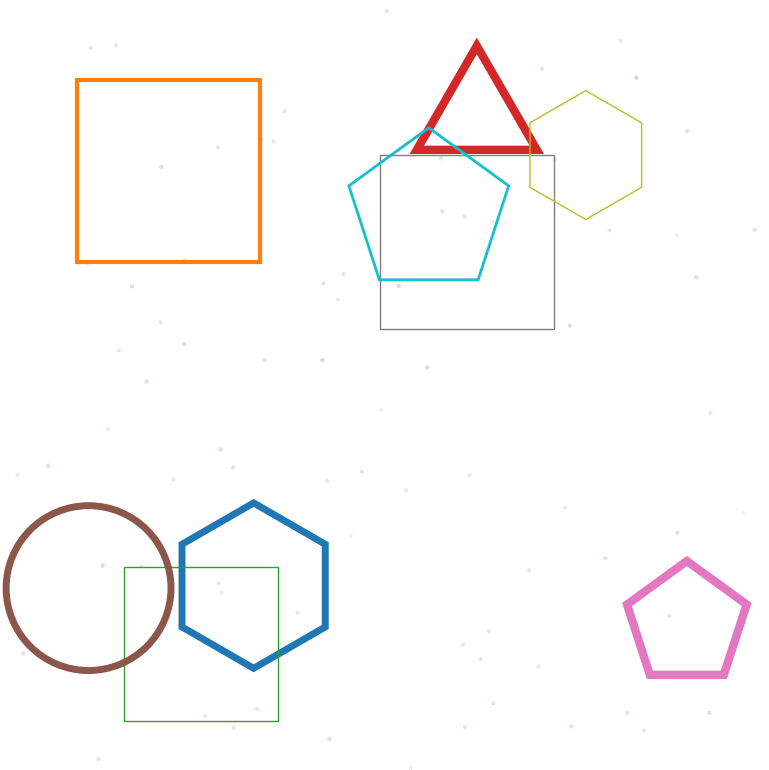[{"shape": "hexagon", "thickness": 2.5, "radius": 0.54, "center": [0.329, 0.239]}, {"shape": "square", "thickness": 1.5, "radius": 0.59, "center": [0.219, 0.778]}, {"shape": "square", "thickness": 0.5, "radius": 0.5, "center": [0.261, 0.163]}, {"shape": "triangle", "thickness": 3, "radius": 0.45, "center": [0.619, 0.85]}, {"shape": "circle", "thickness": 2.5, "radius": 0.54, "center": [0.115, 0.236]}, {"shape": "pentagon", "thickness": 3, "radius": 0.41, "center": [0.892, 0.19]}, {"shape": "square", "thickness": 0.5, "radius": 0.56, "center": [0.607, 0.686]}, {"shape": "hexagon", "thickness": 0.5, "radius": 0.42, "center": [0.761, 0.799]}, {"shape": "pentagon", "thickness": 1, "radius": 0.55, "center": [0.557, 0.725]}]